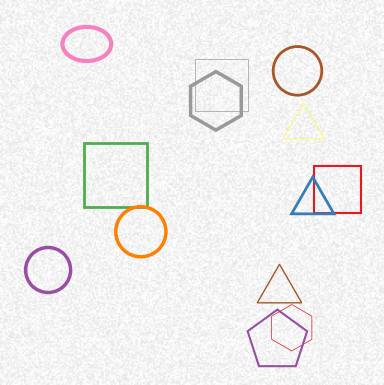[{"shape": "square", "thickness": 1.5, "radius": 0.3, "center": [0.877, 0.507]}, {"shape": "hexagon", "thickness": 0.5, "radius": 0.3, "center": [0.758, 0.149]}, {"shape": "triangle", "thickness": 2, "radius": 0.32, "center": [0.812, 0.476]}, {"shape": "square", "thickness": 2, "radius": 0.41, "center": [0.301, 0.545]}, {"shape": "circle", "thickness": 2.5, "radius": 0.29, "center": [0.125, 0.299]}, {"shape": "pentagon", "thickness": 1.5, "radius": 0.41, "center": [0.72, 0.115]}, {"shape": "circle", "thickness": 2.5, "radius": 0.33, "center": [0.366, 0.398]}, {"shape": "triangle", "thickness": 0.5, "radius": 0.31, "center": [0.789, 0.671]}, {"shape": "circle", "thickness": 2, "radius": 0.32, "center": [0.773, 0.816]}, {"shape": "triangle", "thickness": 1, "radius": 0.33, "center": [0.726, 0.247]}, {"shape": "oval", "thickness": 3, "radius": 0.32, "center": [0.226, 0.886]}, {"shape": "square", "thickness": 0.5, "radius": 0.34, "center": [0.576, 0.779]}, {"shape": "hexagon", "thickness": 2.5, "radius": 0.38, "center": [0.561, 0.738]}]